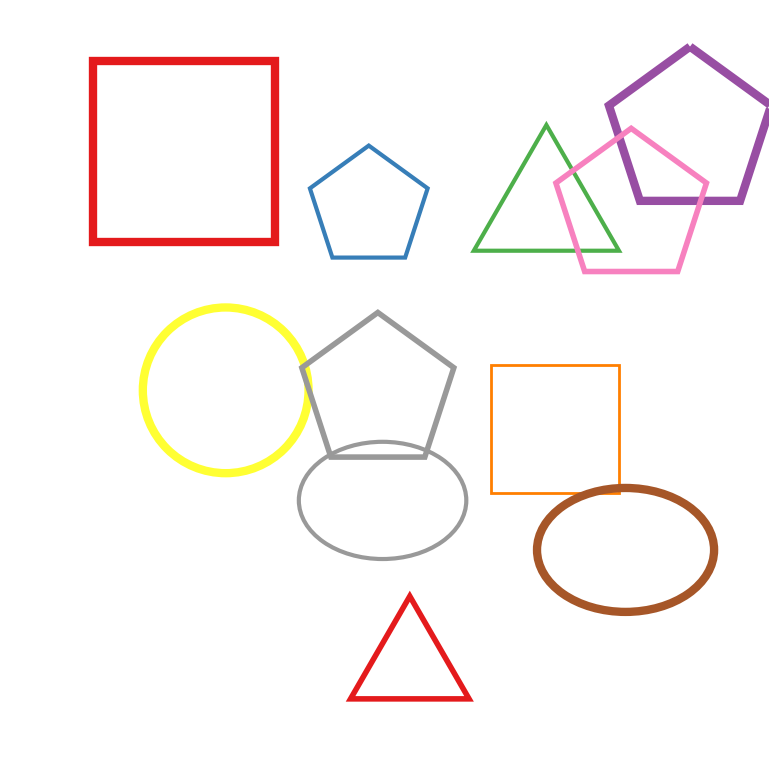[{"shape": "square", "thickness": 3, "radius": 0.59, "center": [0.239, 0.803]}, {"shape": "triangle", "thickness": 2, "radius": 0.44, "center": [0.532, 0.137]}, {"shape": "pentagon", "thickness": 1.5, "radius": 0.4, "center": [0.479, 0.731]}, {"shape": "triangle", "thickness": 1.5, "radius": 0.54, "center": [0.71, 0.729]}, {"shape": "pentagon", "thickness": 3, "radius": 0.55, "center": [0.896, 0.829]}, {"shape": "square", "thickness": 1, "radius": 0.42, "center": [0.721, 0.443]}, {"shape": "circle", "thickness": 3, "radius": 0.54, "center": [0.293, 0.493]}, {"shape": "oval", "thickness": 3, "radius": 0.57, "center": [0.812, 0.286]}, {"shape": "pentagon", "thickness": 2, "radius": 0.51, "center": [0.82, 0.731]}, {"shape": "oval", "thickness": 1.5, "radius": 0.54, "center": [0.497, 0.35]}, {"shape": "pentagon", "thickness": 2, "radius": 0.52, "center": [0.491, 0.49]}]